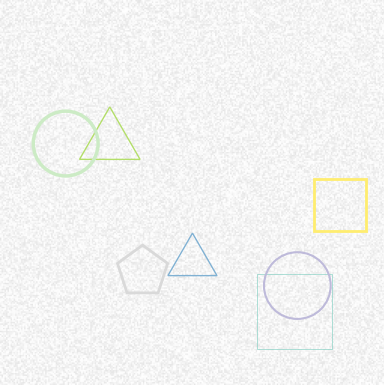[{"shape": "square", "thickness": 0.5, "radius": 0.49, "center": [0.765, 0.191]}, {"shape": "circle", "thickness": 1.5, "radius": 0.43, "center": [0.772, 0.258]}, {"shape": "triangle", "thickness": 1, "radius": 0.37, "center": [0.5, 0.321]}, {"shape": "triangle", "thickness": 1, "radius": 0.45, "center": [0.285, 0.631]}, {"shape": "pentagon", "thickness": 2, "radius": 0.34, "center": [0.37, 0.295]}, {"shape": "circle", "thickness": 2.5, "radius": 0.42, "center": [0.171, 0.627]}, {"shape": "square", "thickness": 2, "radius": 0.34, "center": [0.883, 0.467]}]